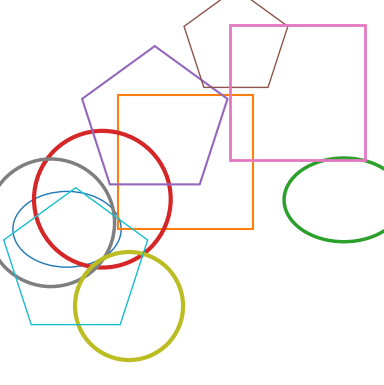[{"shape": "oval", "thickness": 1, "radius": 0.7, "center": [0.174, 0.404]}, {"shape": "square", "thickness": 1.5, "radius": 0.87, "center": [0.483, 0.579]}, {"shape": "oval", "thickness": 2.5, "radius": 0.78, "center": [0.893, 0.481]}, {"shape": "circle", "thickness": 3, "radius": 0.89, "center": [0.266, 0.483]}, {"shape": "pentagon", "thickness": 1.5, "radius": 0.99, "center": [0.402, 0.682]}, {"shape": "pentagon", "thickness": 1, "radius": 0.71, "center": [0.613, 0.888]}, {"shape": "square", "thickness": 2, "radius": 0.87, "center": [0.773, 0.76]}, {"shape": "circle", "thickness": 2.5, "radius": 0.83, "center": [0.132, 0.421]}, {"shape": "circle", "thickness": 3, "radius": 0.7, "center": [0.335, 0.205]}, {"shape": "pentagon", "thickness": 1, "radius": 0.98, "center": [0.197, 0.316]}]